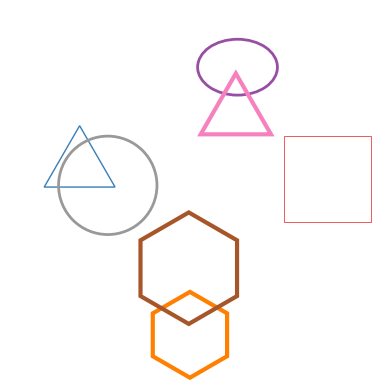[{"shape": "square", "thickness": 0.5, "radius": 0.56, "center": [0.851, 0.535]}, {"shape": "triangle", "thickness": 1, "radius": 0.53, "center": [0.207, 0.567]}, {"shape": "oval", "thickness": 2, "radius": 0.52, "center": [0.617, 0.826]}, {"shape": "hexagon", "thickness": 3, "radius": 0.56, "center": [0.493, 0.13]}, {"shape": "hexagon", "thickness": 3, "radius": 0.72, "center": [0.49, 0.303]}, {"shape": "triangle", "thickness": 3, "radius": 0.53, "center": [0.613, 0.704]}, {"shape": "circle", "thickness": 2, "radius": 0.64, "center": [0.28, 0.519]}]